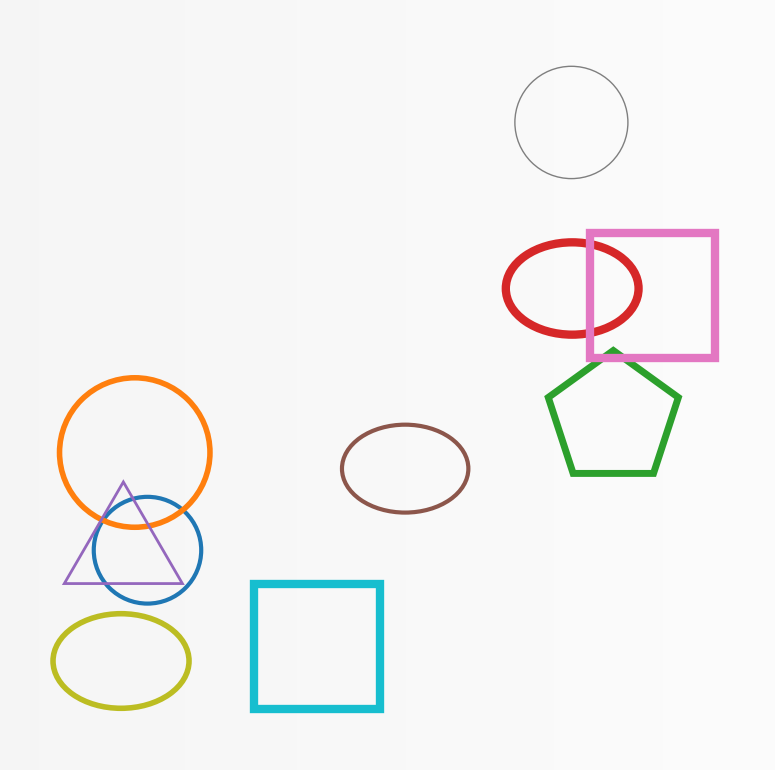[{"shape": "circle", "thickness": 1.5, "radius": 0.35, "center": [0.19, 0.285]}, {"shape": "circle", "thickness": 2, "radius": 0.49, "center": [0.174, 0.412]}, {"shape": "pentagon", "thickness": 2.5, "radius": 0.44, "center": [0.791, 0.457]}, {"shape": "oval", "thickness": 3, "radius": 0.43, "center": [0.738, 0.625]}, {"shape": "triangle", "thickness": 1, "radius": 0.44, "center": [0.159, 0.286]}, {"shape": "oval", "thickness": 1.5, "radius": 0.41, "center": [0.523, 0.391]}, {"shape": "square", "thickness": 3, "radius": 0.4, "center": [0.842, 0.616]}, {"shape": "circle", "thickness": 0.5, "radius": 0.36, "center": [0.737, 0.841]}, {"shape": "oval", "thickness": 2, "radius": 0.44, "center": [0.156, 0.142]}, {"shape": "square", "thickness": 3, "radius": 0.41, "center": [0.409, 0.16]}]